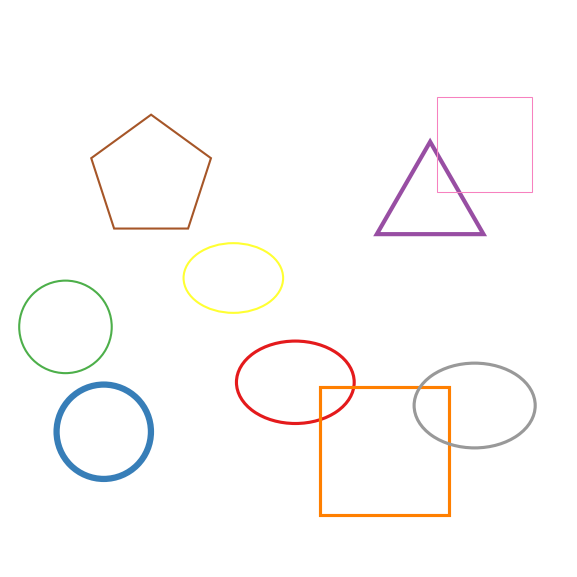[{"shape": "oval", "thickness": 1.5, "radius": 0.51, "center": [0.511, 0.337]}, {"shape": "circle", "thickness": 3, "radius": 0.41, "center": [0.18, 0.252]}, {"shape": "circle", "thickness": 1, "radius": 0.4, "center": [0.113, 0.433]}, {"shape": "triangle", "thickness": 2, "radius": 0.53, "center": [0.745, 0.647]}, {"shape": "square", "thickness": 1.5, "radius": 0.55, "center": [0.666, 0.219]}, {"shape": "oval", "thickness": 1, "radius": 0.43, "center": [0.404, 0.518]}, {"shape": "pentagon", "thickness": 1, "radius": 0.54, "center": [0.262, 0.692]}, {"shape": "square", "thickness": 0.5, "radius": 0.41, "center": [0.84, 0.749]}, {"shape": "oval", "thickness": 1.5, "radius": 0.52, "center": [0.822, 0.297]}]